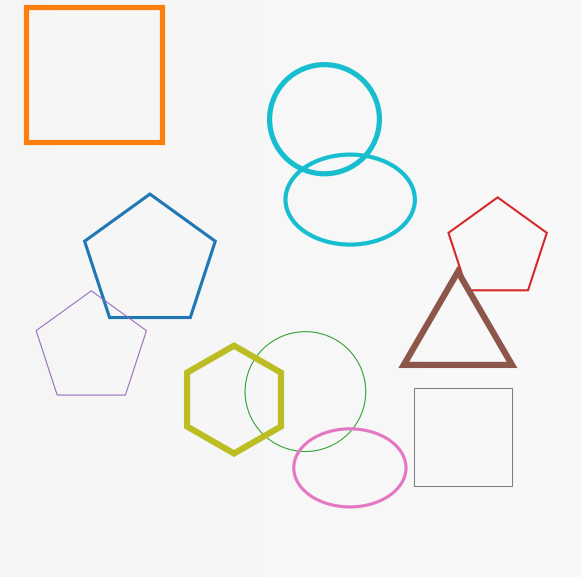[{"shape": "pentagon", "thickness": 1.5, "radius": 0.59, "center": [0.258, 0.545]}, {"shape": "square", "thickness": 2.5, "radius": 0.58, "center": [0.162, 0.87]}, {"shape": "circle", "thickness": 0.5, "radius": 0.52, "center": [0.525, 0.321]}, {"shape": "pentagon", "thickness": 1, "radius": 0.44, "center": [0.856, 0.568]}, {"shape": "pentagon", "thickness": 0.5, "radius": 0.5, "center": [0.157, 0.396]}, {"shape": "triangle", "thickness": 3, "radius": 0.54, "center": [0.788, 0.421]}, {"shape": "oval", "thickness": 1.5, "radius": 0.48, "center": [0.602, 0.189]}, {"shape": "square", "thickness": 0.5, "radius": 0.42, "center": [0.797, 0.243]}, {"shape": "hexagon", "thickness": 3, "radius": 0.47, "center": [0.403, 0.307]}, {"shape": "circle", "thickness": 2.5, "radius": 0.47, "center": [0.558, 0.793]}, {"shape": "oval", "thickness": 2, "radius": 0.56, "center": [0.602, 0.654]}]